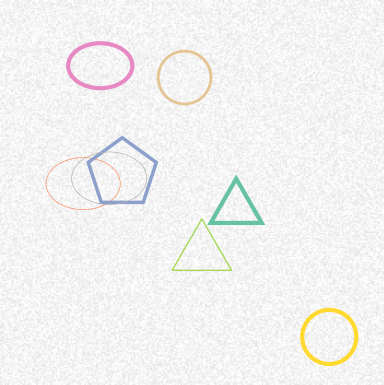[{"shape": "triangle", "thickness": 3, "radius": 0.38, "center": [0.614, 0.459]}, {"shape": "oval", "thickness": 0.5, "radius": 0.48, "center": [0.216, 0.523]}, {"shape": "pentagon", "thickness": 2.5, "radius": 0.46, "center": [0.318, 0.549]}, {"shape": "oval", "thickness": 3, "radius": 0.42, "center": [0.26, 0.829]}, {"shape": "triangle", "thickness": 1, "radius": 0.45, "center": [0.524, 0.342]}, {"shape": "circle", "thickness": 3, "radius": 0.35, "center": [0.855, 0.125]}, {"shape": "circle", "thickness": 2, "radius": 0.34, "center": [0.479, 0.799]}, {"shape": "oval", "thickness": 0.5, "radius": 0.49, "center": [0.284, 0.537]}]